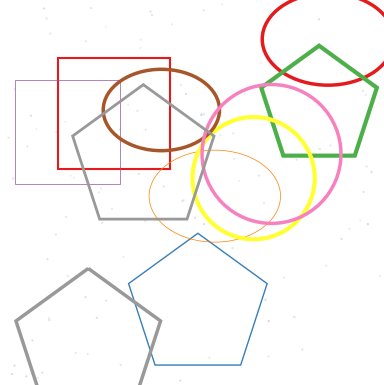[{"shape": "oval", "thickness": 2.5, "radius": 0.85, "center": [0.852, 0.898]}, {"shape": "square", "thickness": 1.5, "radius": 0.73, "center": [0.297, 0.705]}, {"shape": "pentagon", "thickness": 1, "radius": 0.95, "center": [0.514, 0.205]}, {"shape": "pentagon", "thickness": 3, "radius": 0.79, "center": [0.829, 0.723]}, {"shape": "square", "thickness": 0.5, "radius": 0.68, "center": [0.176, 0.657]}, {"shape": "oval", "thickness": 0.5, "radius": 0.85, "center": [0.558, 0.491]}, {"shape": "circle", "thickness": 3, "radius": 0.79, "center": [0.659, 0.537]}, {"shape": "oval", "thickness": 2.5, "radius": 0.76, "center": [0.419, 0.714]}, {"shape": "circle", "thickness": 2.5, "radius": 0.9, "center": [0.705, 0.6]}, {"shape": "pentagon", "thickness": 2, "radius": 0.97, "center": [0.372, 0.587]}, {"shape": "pentagon", "thickness": 2.5, "radius": 0.99, "center": [0.229, 0.105]}]